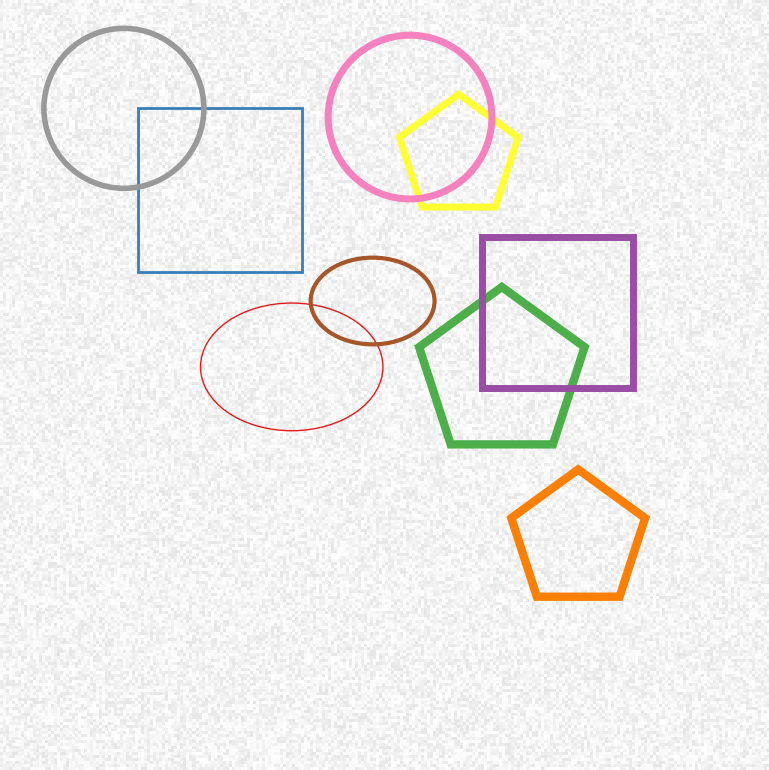[{"shape": "oval", "thickness": 0.5, "radius": 0.59, "center": [0.379, 0.524]}, {"shape": "square", "thickness": 1, "radius": 0.53, "center": [0.286, 0.753]}, {"shape": "pentagon", "thickness": 3, "radius": 0.56, "center": [0.652, 0.514]}, {"shape": "square", "thickness": 2.5, "radius": 0.49, "center": [0.724, 0.594]}, {"shape": "pentagon", "thickness": 3, "radius": 0.46, "center": [0.751, 0.299]}, {"shape": "pentagon", "thickness": 2.5, "radius": 0.41, "center": [0.596, 0.797]}, {"shape": "oval", "thickness": 1.5, "radius": 0.4, "center": [0.484, 0.609]}, {"shape": "circle", "thickness": 2.5, "radius": 0.53, "center": [0.532, 0.848]}, {"shape": "circle", "thickness": 2, "radius": 0.52, "center": [0.161, 0.859]}]